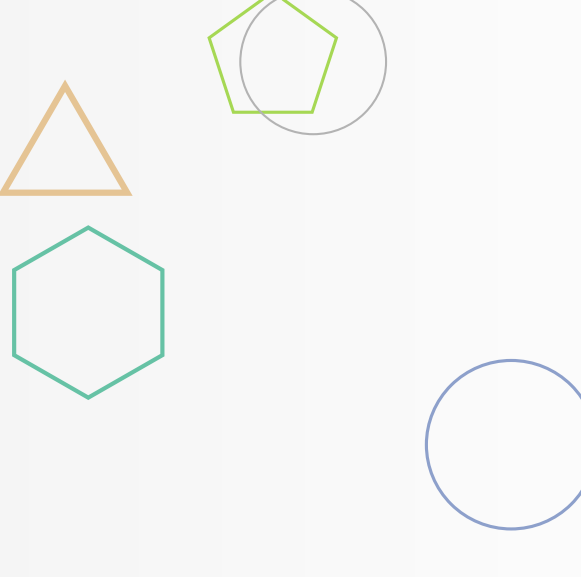[{"shape": "hexagon", "thickness": 2, "radius": 0.74, "center": [0.152, 0.458]}, {"shape": "circle", "thickness": 1.5, "radius": 0.73, "center": [0.879, 0.229]}, {"shape": "pentagon", "thickness": 1.5, "radius": 0.58, "center": [0.469, 0.898]}, {"shape": "triangle", "thickness": 3, "radius": 0.62, "center": [0.112, 0.727]}, {"shape": "circle", "thickness": 1, "radius": 0.63, "center": [0.539, 0.892]}]